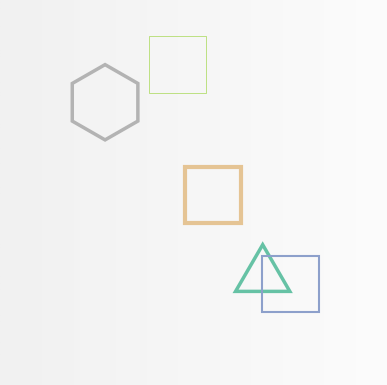[{"shape": "triangle", "thickness": 2.5, "radius": 0.4, "center": [0.678, 0.284]}, {"shape": "square", "thickness": 1.5, "radius": 0.36, "center": [0.75, 0.263]}, {"shape": "square", "thickness": 0.5, "radius": 0.37, "center": [0.458, 0.833]}, {"shape": "square", "thickness": 3, "radius": 0.36, "center": [0.551, 0.494]}, {"shape": "hexagon", "thickness": 2.5, "radius": 0.49, "center": [0.271, 0.734]}]